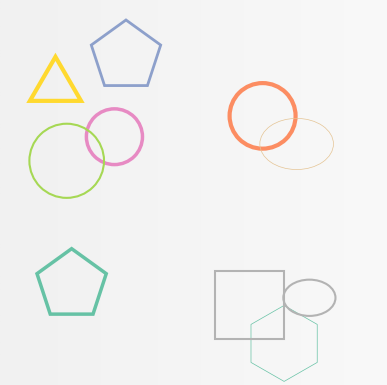[{"shape": "hexagon", "thickness": 0.5, "radius": 0.49, "center": [0.733, 0.108]}, {"shape": "pentagon", "thickness": 2.5, "radius": 0.47, "center": [0.185, 0.26]}, {"shape": "circle", "thickness": 3, "radius": 0.43, "center": [0.678, 0.699]}, {"shape": "pentagon", "thickness": 2, "radius": 0.47, "center": [0.325, 0.854]}, {"shape": "circle", "thickness": 2.5, "radius": 0.36, "center": [0.295, 0.645]}, {"shape": "circle", "thickness": 1.5, "radius": 0.48, "center": [0.172, 0.582]}, {"shape": "triangle", "thickness": 3, "radius": 0.38, "center": [0.143, 0.776]}, {"shape": "oval", "thickness": 0.5, "radius": 0.47, "center": [0.766, 0.626]}, {"shape": "oval", "thickness": 1.5, "radius": 0.34, "center": [0.798, 0.227]}, {"shape": "square", "thickness": 1.5, "radius": 0.45, "center": [0.645, 0.208]}]